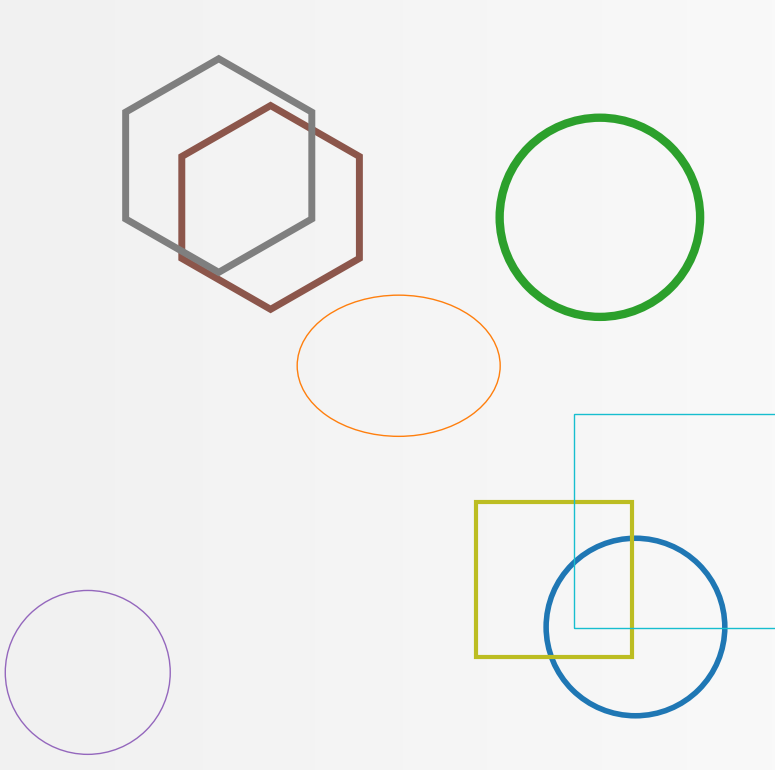[{"shape": "circle", "thickness": 2, "radius": 0.58, "center": [0.82, 0.186]}, {"shape": "oval", "thickness": 0.5, "radius": 0.65, "center": [0.514, 0.525]}, {"shape": "circle", "thickness": 3, "radius": 0.65, "center": [0.774, 0.718]}, {"shape": "circle", "thickness": 0.5, "radius": 0.53, "center": [0.113, 0.127]}, {"shape": "hexagon", "thickness": 2.5, "radius": 0.66, "center": [0.349, 0.731]}, {"shape": "hexagon", "thickness": 2.5, "radius": 0.69, "center": [0.282, 0.785]}, {"shape": "square", "thickness": 1.5, "radius": 0.5, "center": [0.715, 0.247]}, {"shape": "square", "thickness": 0.5, "radius": 0.69, "center": [0.88, 0.323]}]